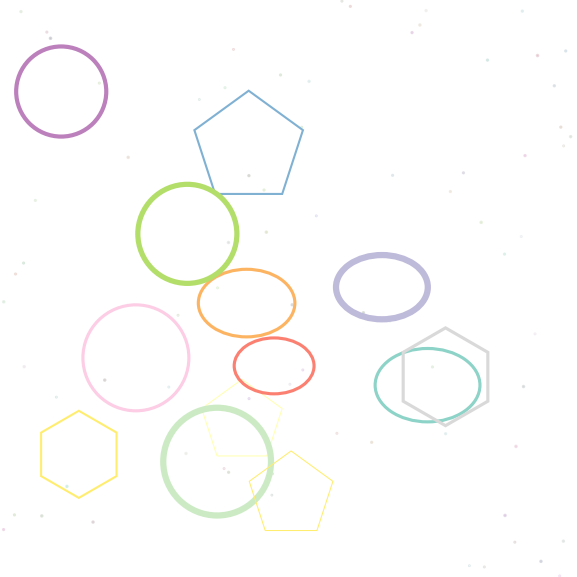[{"shape": "oval", "thickness": 1.5, "radius": 0.45, "center": [0.74, 0.332]}, {"shape": "pentagon", "thickness": 0.5, "radius": 0.37, "center": [0.419, 0.269]}, {"shape": "oval", "thickness": 3, "radius": 0.4, "center": [0.661, 0.502]}, {"shape": "oval", "thickness": 1.5, "radius": 0.35, "center": [0.475, 0.366]}, {"shape": "pentagon", "thickness": 1, "radius": 0.49, "center": [0.431, 0.743]}, {"shape": "oval", "thickness": 1.5, "radius": 0.42, "center": [0.427, 0.474]}, {"shape": "circle", "thickness": 2.5, "radius": 0.43, "center": [0.324, 0.594]}, {"shape": "circle", "thickness": 1.5, "radius": 0.46, "center": [0.235, 0.38]}, {"shape": "hexagon", "thickness": 1.5, "radius": 0.42, "center": [0.771, 0.347]}, {"shape": "circle", "thickness": 2, "radius": 0.39, "center": [0.106, 0.841]}, {"shape": "circle", "thickness": 3, "radius": 0.47, "center": [0.376, 0.2]}, {"shape": "hexagon", "thickness": 1, "radius": 0.38, "center": [0.137, 0.212]}, {"shape": "pentagon", "thickness": 0.5, "radius": 0.38, "center": [0.504, 0.142]}]